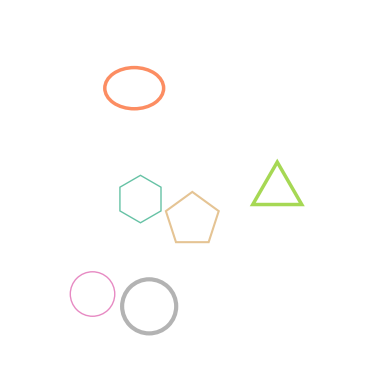[{"shape": "hexagon", "thickness": 1, "radius": 0.31, "center": [0.365, 0.483]}, {"shape": "oval", "thickness": 2.5, "radius": 0.38, "center": [0.349, 0.771]}, {"shape": "circle", "thickness": 1, "radius": 0.29, "center": [0.24, 0.236]}, {"shape": "triangle", "thickness": 2.5, "radius": 0.37, "center": [0.72, 0.506]}, {"shape": "pentagon", "thickness": 1.5, "radius": 0.36, "center": [0.499, 0.429]}, {"shape": "circle", "thickness": 3, "radius": 0.35, "center": [0.387, 0.204]}]